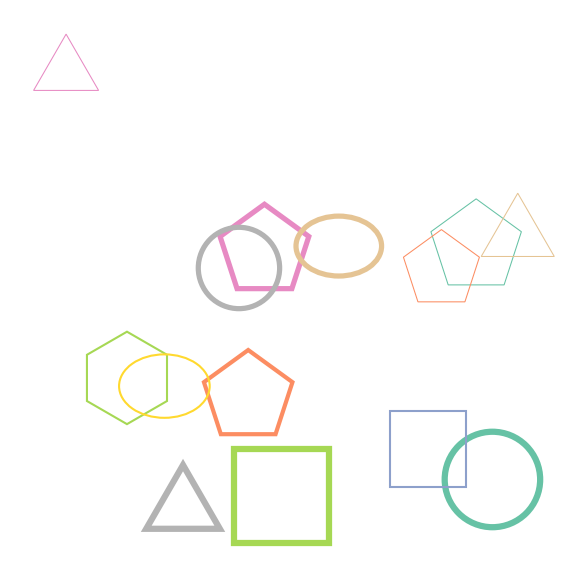[{"shape": "circle", "thickness": 3, "radius": 0.41, "center": [0.853, 0.169]}, {"shape": "pentagon", "thickness": 0.5, "radius": 0.41, "center": [0.824, 0.572]}, {"shape": "pentagon", "thickness": 2, "radius": 0.4, "center": [0.43, 0.312]}, {"shape": "pentagon", "thickness": 0.5, "radius": 0.35, "center": [0.764, 0.532]}, {"shape": "square", "thickness": 1, "radius": 0.33, "center": [0.741, 0.222]}, {"shape": "pentagon", "thickness": 2.5, "radius": 0.4, "center": [0.458, 0.565]}, {"shape": "triangle", "thickness": 0.5, "radius": 0.32, "center": [0.114, 0.875]}, {"shape": "hexagon", "thickness": 1, "radius": 0.4, "center": [0.22, 0.345]}, {"shape": "square", "thickness": 3, "radius": 0.41, "center": [0.488, 0.14]}, {"shape": "oval", "thickness": 1, "radius": 0.39, "center": [0.285, 0.331]}, {"shape": "oval", "thickness": 2.5, "radius": 0.37, "center": [0.587, 0.573]}, {"shape": "triangle", "thickness": 0.5, "radius": 0.37, "center": [0.897, 0.592]}, {"shape": "triangle", "thickness": 3, "radius": 0.37, "center": [0.317, 0.12]}, {"shape": "circle", "thickness": 2.5, "radius": 0.35, "center": [0.414, 0.535]}]